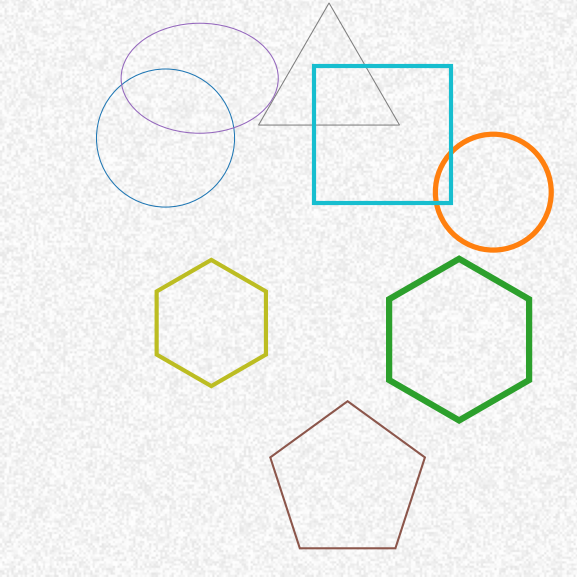[{"shape": "circle", "thickness": 0.5, "radius": 0.6, "center": [0.287, 0.76]}, {"shape": "circle", "thickness": 2.5, "radius": 0.5, "center": [0.854, 0.666]}, {"shape": "hexagon", "thickness": 3, "radius": 0.7, "center": [0.795, 0.411]}, {"shape": "oval", "thickness": 0.5, "radius": 0.68, "center": [0.346, 0.864]}, {"shape": "pentagon", "thickness": 1, "radius": 0.7, "center": [0.602, 0.164]}, {"shape": "triangle", "thickness": 0.5, "radius": 0.7, "center": [0.57, 0.853]}, {"shape": "hexagon", "thickness": 2, "radius": 0.55, "center": [0.366, 0.44]}, {"shape": "square", "thickness": 2, "radius": 0.59, "center": [0.663, 0.766]}]